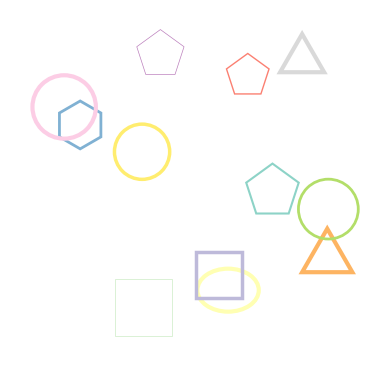[{"shape": "pentagon", "thickness": 1.5, "radius": 0.36, "center": [0.708, 0.503]}, {"shape": "oval", "thickness": 3, "radius": 0.4, "center": [0.592, 0.246]}, {"shape": "square", "thickness": 2.5, "radius": 0.3, "center": [0.569, 0.286]}, {"shape": "pentagon", "thickness": 1, "radius": 0.29, "center": [0.644, 0.803]}, {"shape": "hexagon", "thickness": 2, "radius": 0.31, "center": [0.208, 0.676]}, {"shape": "triangle", "thickness": 3, "radius": 0.38, "center": [0.85, 0.331]}, {"shape": "circle", "thickness": 2, "radius": 0.39, "center": [0.853, 0.457]}, {"shape": "circle", "thickness": 3, "radius": 0.41, "center": [0.167, 0.722]}, {"shape": "triangle", "thickness": 3, "radius": 0.33, "center": [0.785, 0.845]}, {"shape": "pentagon", "thickness": 0.5, "radius": 0.32, "center": [0.417, 0.859]}, {"shape": "square", "thickness": 0.5, "radius": 0.37, "center": [0.372, 0.202]}, {"shape": "circle", "thickness": 2.5, "radius": 0.36, "center": [0.369, 0.606]}]